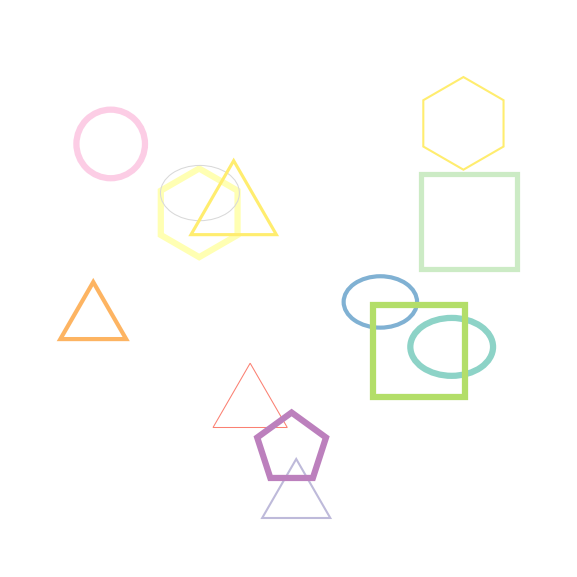[{"shape": "oval", "thickness": 3, "radius": 0.36, "center": [0.782, 0.398]}, {"shape": "hexagon", "thickness": 3, "radius": 0.38, "center": [0.345, 0.631]}, {"shape": "triangle", "thickness": 1, "radius": 0.34, "center": [0.513, 0.136]}, {"shape": "triangle", "thickness": 0.5, "radius": 0.37, "center": [0.433, 0.296]}, {"shape": "oval", "thickness": 2, "radius": 0.32, "center": [0.659, 0.476]}, {"shape": "triangle", "thickness": 2, "radius": 0.33, "center": [0.161, 0.445]}, {"shape": "square", "thickness": 3, "radius": 0.4, "center": [0.725, 0.391]}, {"shape": "circle", "thickness": 3, "radius": 0.3, "center": [0.192, 0.75]}, {"shape": "oval", "thickness": 0.5, "radius": 0.34, "center": [0.346, 0.665]}, {"shape": "pentagon", "thickness": 3, "radius": 0.31, "center": [0.505, 0.222]}, {"shape": "square", "thickness": 2.5, "radius": 0.41, "center": [0.812, 0.615]}, {"shape": "hexagon", "thickness": 1, "radius": 0.4, "center": [0.802, 0.786]}, {"shape": "triangle", "thickness": 1.5, "radius": 0.43, "center": [0.405, 0.635]}]